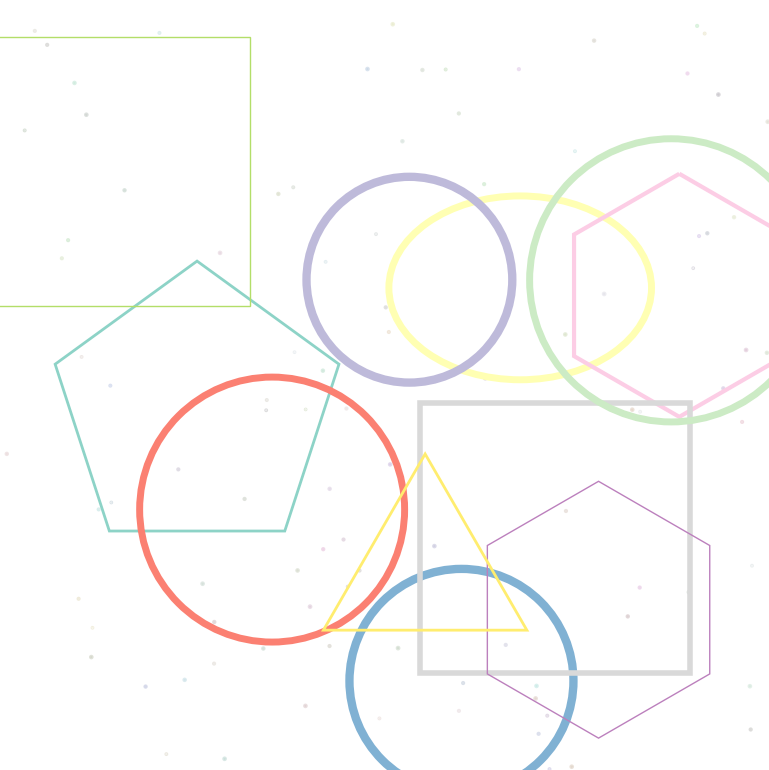[{"shape": "pentagon", "thickness": 1, "radius": 0.97, "center": [0.256, 0.467]}, {"shape": "oval", "thickness": 2.5, "radius": 0.85, "center": [0.676, 0.626]}, {"shape": "circle", "thickness": 3, "radius": 0.67, "center": [0.532, 0.637]}, {"shape": "circle", "thickness": 2.5, "radius": 0.86, "center": [0.353, 0.338]}, {"shape": "circle", "thickness": 3, "radius": 0.73, "center": [0.599, 0.116]}, {"shape": "square", "thickness": 0.5, "radius": 0.88, "center": [0.149, 0.777]}, {"shape": "hexagon", "thickness": 1.5, "radius": 0.79, "center": [0.882, 0.616]}, {"shape": "square", "thickness": 2, "radius": 0.88, "center": [0.721, 0.301]}, {"shape": "hexagon", "thickness": 0.5, "radius": 0.83, "center": [0.777, 0.208]}, {"shape": "circle", "thickness": 2.5, "radius": 0.92, "center": [0.872, 0.636]}, {"shape": "triangle", "thickness": 1, "radius": 0.76, "center": [0.552, 0.258]}]